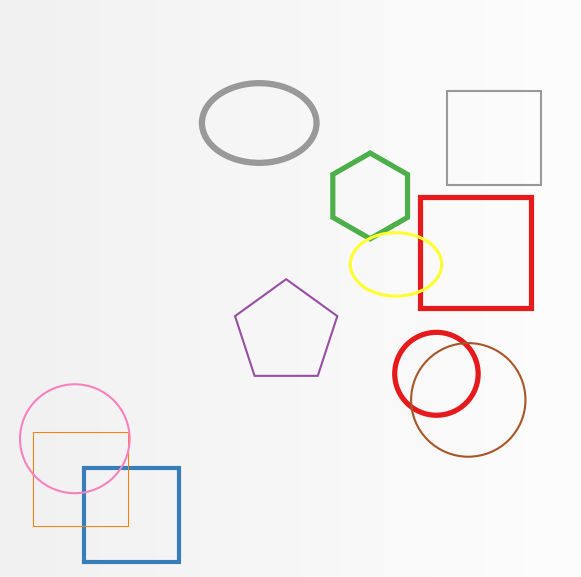[{"shape": "circle", "thickness": 2.5, "radius": 0.36, "center": [0.751, 0.352]}, {"shape": "square", "thickness": 2.5, "radius": 0.48, "center": [0.818, 0.561]}, {"shape": "square", "thickness": 2, "radius": 0.41, "center": [0.226, 0.107]}, {"shape": "hexagon", "thickness": 2.5, "radius": 0.37, "center": [0.637, 0.66]}, {"shape": "pentagon", "thickness": 1, "radius": 0.46, "center": [0.492, 0.423]}, {"shape": "square", "thickness": 0.5, "radius": 0.41, "center": [0.138, 0.17]}, {"shape": "oval", "thickness": 1.5, "radius": 0.39, "center": [0.681, 0.541]}, {"shape": "circle", "thickness": 1, "radius": 0.49, "center": [0.806, 0.307]}, {"shape": "circle", "thickness": 1, "radius": 0.47, "center": [0.129, 0.239]}, {"shape": "square", "thickness": 1, "radius": 0.4, "center": [0.851, 0.76]}, {"shape": "oval", "thickness": 3, "radius": 0.49, "center": [0.446, 0.786]}]